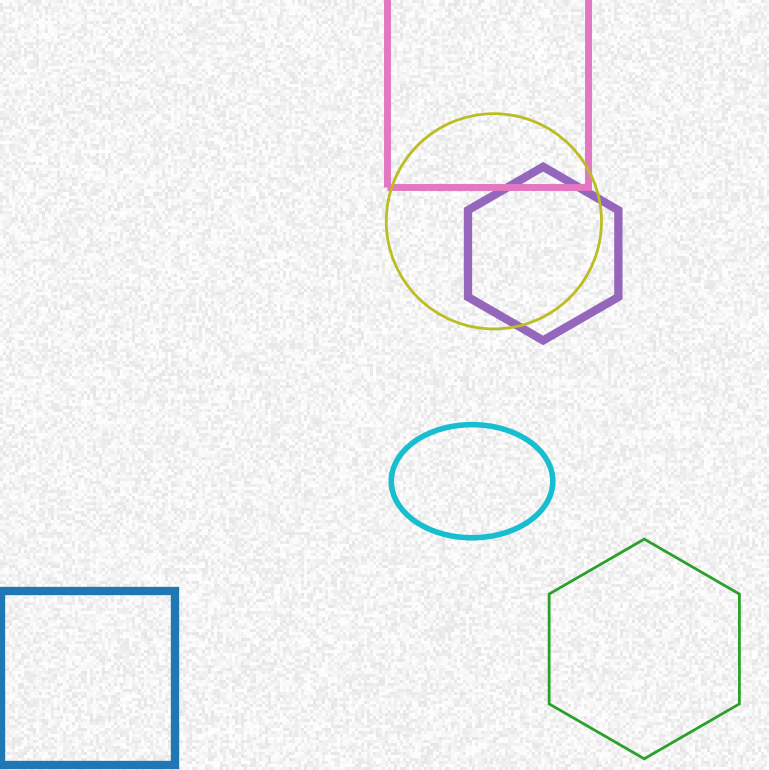[{"shape": "square", "thickness": 3, "radius": 0.57, "center": [0.115, 0.119]}, {"shape": "hexagon", "thickness": 1, "radius": 0.71, "center": [0.837, 0.157]}, {"shape": "hexagon", "thickness": 3, "radius": 0.56, "center": [0.705, 0.671]}, {"shape": "square", "thickness": 2.5, "radius": 0.65, "center": [0.633, 0.888]}, {"shape": "circle", "thickness": 1, "radius": 0.7, "center": [0.641, 0.713]}, {"shape": "oval", "thickness": 2, "radius": 0.52, "center": [0.613, 0.375]}]